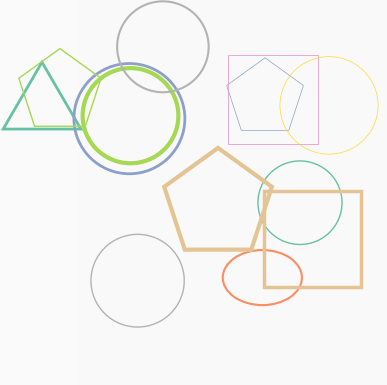[{"shape": "triangle", "thickness": 2, "radius": 0.58, "center": [0.108, 0.723]}, {"shape": "circle", "thickness": 1, "radius": 0.54, "center": [0.774, 0.473]}, {"shape": "oval", "thickness": 1.5, "radius": 0.51, "center": [0.677, 0.279]}, {"shape": "circle", "thickness": 2, "radius": 0.72, "center": [0.334, 0.692]}, {"shape": "pentagon", "thickness": 0.5, "radius": 0.52, "center": [0.684, 0.746]}, {"shape": "square", "thickness": 0.5, "radius": 0.58, "center": [0.705, 0.742]}, {"shape": "pentagon", "thickness": 1, "radius": 0.56, "center": [0.155, 0.762]}, {"shape": "circle", "thickness": 3, "radius": 0.62, "center": [0.337, 0.699]}, {"shape": "circle", "thickness": 0.5, "radius": 0.63, "center": [0.849, 0.726]}, {"shape": "pentagon", "thickness": 3, "radius": 0.73, "center": [0.563, 0.47]}, {"shape": "square", "thickness": 2.5, "radius": 0.62, "center": [0.807, 0.38]}, {"shape": "circle", "thickness": 1, "radius": 0.6, "center": [0.355, 0.271]}, {"shape": "circle", "thickness": 1.5, "radius": 0.59, "center": [0.42, 0.878]}]